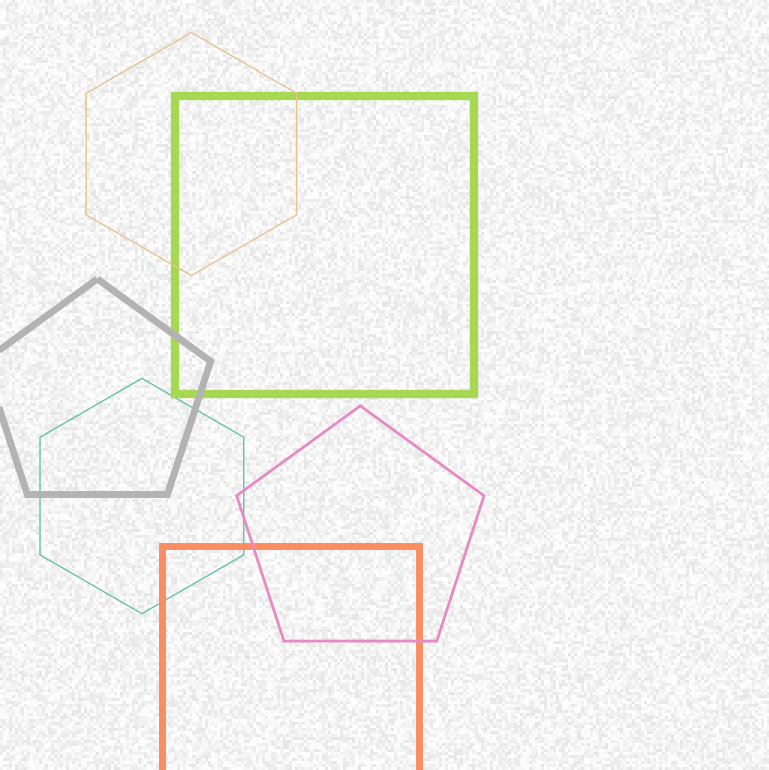[{"shape": "hexagon", "thickness": 0.5, "radius": 0.76, "center": [0.184, 0.356]}, {"shape": "square", "thickness": 2.5, "radius": 0.83, "center": [0.377, 0.124]}, {"shape": "pentagon", "thickness": 1, "radius": 0.84, "center": [0.468, 0.304]}, {"shape": "square", "thickness": 3, "radius": 0.97, "center": [0.422, 0.682]}, {"shape": "hexagon", "thickness": 0.5, "radius": 0.79, "center": [0.249, 0.8]}, {"shape": "pentagon", "thickness": 2.5, "radius": 0.77, "center": [0.126, 0.483]}]